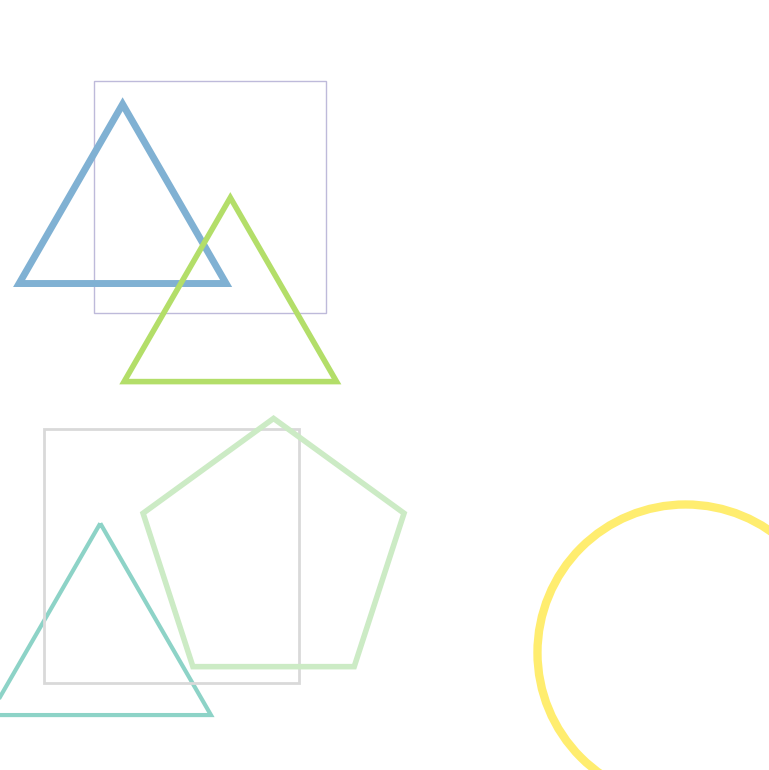[{"shape": "triangle", "thickness": 1.5, "radius": 0.83, "center": [0.13, 0.154]}, {"shape": "square", "thickness": 0.5, "radius": 0.75, "center": [0.273, 0.744]}, {"shape": "triangle", "thickness": 2.5, "radius": 0.78, "center": [0.159, 0.709]}, {"shape": "triangle", "thickness": 2, "radius": 0.8, "center": [0.299, 0.584]}, {"shape": "square", "thickness": 1, "radius": 0.83, "center": [0.223, 0.278]}, {"shape": "pentagon", "thickness": 2, "radius": 0.89, "center": [0.355, 0.278]}, {"shape": "circle", "thickness": 3, "radius": 0.96, "center": [0.89, 0.152]}]